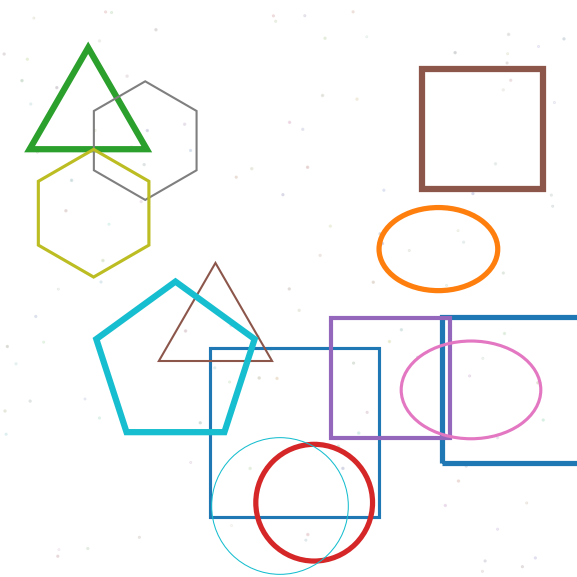[{"shape": "square", "thickness": 2.5, "radius": 0.63, "center": [0.892, 0.324]}, {"shape": "square", "thickness": 1.5, "radius": 0.73, "center": [0.51, 0.25]}, {"shape": "oval", "thickness": 2.5, "radius": 0.51, "center": [0.759, 0.568]}, {"shape": "triangle", "thickness": 3, "radius": 0.59, "center": [0.153, 0.799]}, {"shape": "circle", "thickness": 2.5, "radius": 0.51, "center": [0.544, 0.129]}, {"shape": "square", "thickness": 2, "radius": 0.52, "center": [0.676, 0.345]}, {"shape": "square", "thickness": 3, "radius": 0.52, "center": [0.835, 0.776]}, {"shape": "triangle", "thickness": 1, "radius": 0.57, "center": [0.373, 0.431]}, {"shape": "oval", "thickness": 1.5, "radius": 0.6, "center": [0.816, 0.324]}, {"shape": "hexagon", "thickness": 1, "radius": 0.51, "center": [0.251, 0.756]}, {"shape": "hexagon", "thickness": 1.5, "radius": 0.55, "center": [0.162, 0.63]}, {"shape": "circle", "thickness": 0.5, "radius": 0.59, "center": [0.485, 0.123]}, {"shape": "pentagon", "thickness": 3, "radius": 0.72, "center": [0.304, 0.367]}]